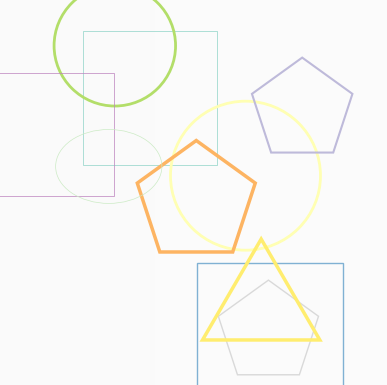[{"shape": "square", "thickness": 0.5, "radius": 0.87, "center": [0.388, 0.745]}, {"shape": "circle", "thickness": 2, "radius": 0.97, "center": [0.634, 0.544]}, {"shape": "pentagon", "thickness": 1.5, "radius": 0.68, "center": [0.78, 0.714]}, {"shape": "square", "thickness": 1, "radius": 0.94, "center": [0.696, 0.127]}, {"shape": "pentagon", "thickness": 2.5, "radius": 0.8, "center": [0.506, 0.475]}, {"shape": "circle", "thickness": 2, "radius": 0.78, "center": [0.296, 0.881]}, {"shape": "pentagon", "thickness": 1, "radius": 0.68, "center": [0.693, 0.136]}, {"shape": "square", "thickness": 0.5, "radius": 0.8, "center": [0.134, 0.651]}, {"shape": "oval", "thickness": 0.5, "radius": 0.69, "center": [0.281, 0.568]}, {"shape": "triangle", "thickness": 2.5, "radius": 0.87, "center": [0.674, 0.204]}]